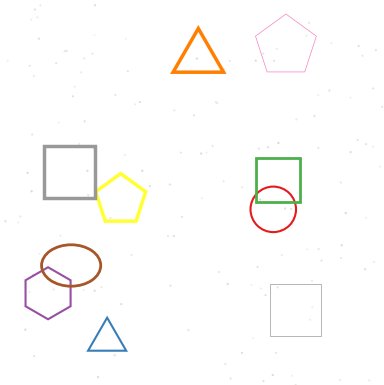[{"shape": "circle", "thickness": 1.5, "radius": 0.3, "center": [0.71, 0.456]}, {"shape": "triangle", "thickness": 1.5, "radius": 0.29, "center": [0.278, 0.118]}, {"shape": "square", "thickness": 2, "radius": 0.29, "center": [0.722, 0.532]}, {"shape": "hexagon", "thickness": 1.5, "radius": 0.34, "center": [0.125, 0.238]}, {"shape": "triangle", "thickness": 2.5, "radius": 0.38, "center": [0.515, 0.85]}, {"shape": "pentagon", "thickness": 2.5, "radius": 0.34, "center": [0.313, 0.481]}, {"shape": "oval", "thickness": 2, "radius": 0.38, "center": [0.185, 0.31]}, {"shape": "pentagon", "thickness": 0.5, "radius": 0.42, "center": [0.743, 0.88]}, {"shape": "square", "thickness": 0.5, "radius": 0.33, "center": [0.768, 0.195]}, {"shape": "square", "thickness": 2.5, "radius": 0.34, "center": [0.181, 0.553]}]